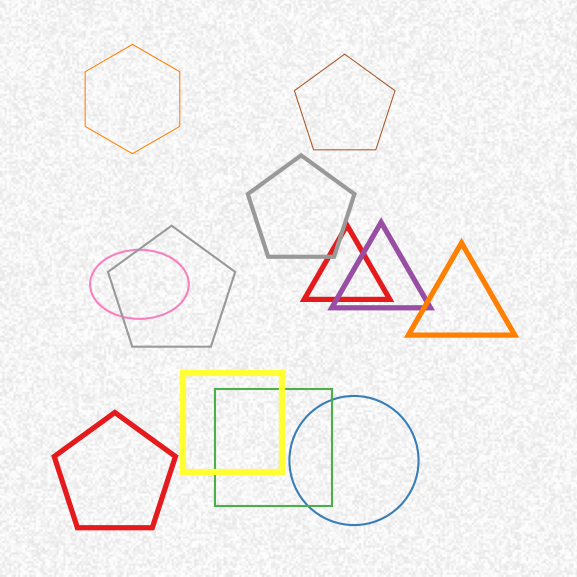[{"shape": "triangle", "thickness": 2.5, "radius": 0.43, "center": [0.601, 0.524]}, {"shape": "pentagon", "thickness": 2.5, "radius": 0.55, "center": [0.199, 0.175]}, {"shape": "circle", "thickness": 1, "radius": 0.56, "center": [0.613, 0.202]}, {"shape": "square", "thickness": 1, "radius": 0.51, "center": [0.474, 0.224]}, {"shape": "triangle", "thickness": 2.5, "radius": 0.49, "center": [0.66, 0.515]}, {"shape": "triangle", "thickness": 2.5, "radius": 0.53, "center": [0.799, 0.472]}, {"shape": "hexagon", "thickness": 0.5, "radius": 0.47, "center": [0.229, 0.828]}, {"shape": "square", "thickness": 3, "radius": 0.43, "center": [0.402, 0.267]}, {"shape": "pentagon", "thickness": 0.5, "radius": 0.46, "center": [0.597, 0.814]}, {"shape": "oval", "thickness": 1, "radius": 0.43, "center": [0.241, 0.507]}, {"shape": "pentagon", "thickness": 1, "radius": 0.58, "center": [0.297, 0.492]}, {"shape": "pentagon", "thickness": 2, "radius": 0.49, "center": [0.521, 0.633]}]